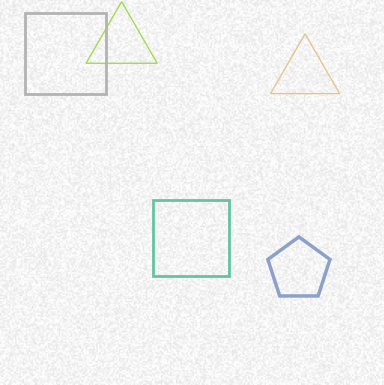[{"shape": "square", "thickness": 2, "radius": 0.49, "center": [0.497, 0.383]}, {"shape": "pentagon", "thickness": 2.5, "radius": 0.42, "center": [0.776, 0.3]}, {"shape": "triangle", "thickness": 1, "radius": 0.53, "center": [0.316, 0.889]}, {"shape": "triangle", "thickness": 1, "radius": 0.52, "center": [0.792, 0.809]}, {"shape": "square", "thickness": 2, "radius": 0.53, "center": [0.171, 0.861]}]